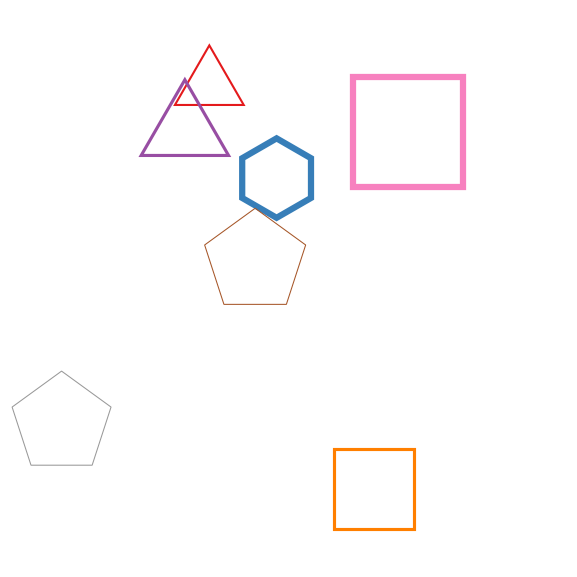[{"shape": "triangle", "thickness": 1, "radius": 0.34, "center": [0.362, 0.852]}, {"shape": "hexagon", "thickness": 3, "radius": 0.34, "center": [0.479, 0.691]}, {"shape": "triangle", "thickness": 1.5, "radius": 0.44, "center": [0.32, 0.774]}, {"shape": "square", "thickness": 1.5, "radius": 0.35, "center": [0.647, 0.153]}, {"shape": "pentagon", "thickness": 0.5, "radius": 0.46, "center": [0.442, 0.547]}, {"shape": "square", "thickness": 3, "radius": 0.48, "center": [0.707, 0.77]}, {"shape": "pentagon", "thickness": 0.5, "radius": 0.45, "center": [0.107, 0.266]}]